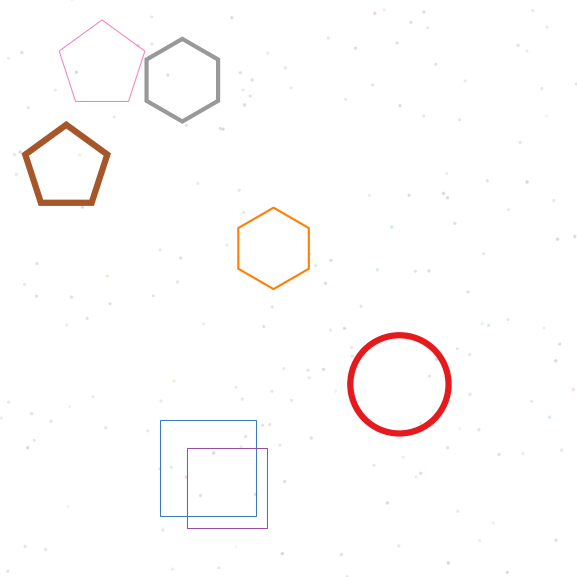[{"shape": "circle", "thickness": 3, "radius": 0.43, "center": [0.692, 0.334]}, {"shape": "square", "thickness": 0.5, "radius": 0.42, "center": [0.36, 0.189]}, {"shape": "square", "thickness": 0.5, "radius": 0.35, "center": [0.394, 0.155]}, {"shape": "hexagon", "thickness": 1, "radius": 0.35, "center": [0.474, 0.569]}, {"shape": "pentagon", "thickness": 3, "radius": 0.37, "center": [0.115, 0.708]}, {"shape": "pentagon", "thickness": 0.5, "radius": 0.39, "center": [0.177, 0.887]}, {"shape": "hexagon", "thickness": 2, "radius": 0.36, "center": [0.316, 0.86]}]